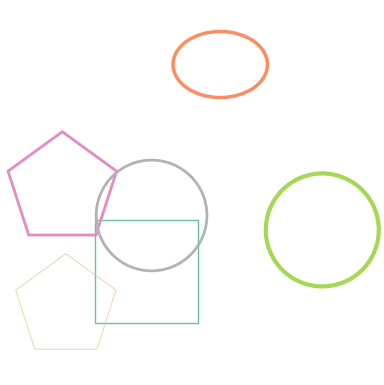[{"shape": "square", "thickness": 1, "radius": 0.67, "center": [0.38, 0.294]}, {"shape": "oval", "thickness": 2.5, "radius": 0.61, "center": [0.572, 0.832]}, {"shape": "pentagon", "thickness": 2, "radius": 0.74, "center": [0.162, 0.51]}, {"shape": "circle", "thickness": 3, "radius": 0.73, "center": [0.837, 0.403]}, {"shape": "pentagon", "thickness": 0.5, "radius": 0.69, "center": [0.171, 0.204]}, {"shape": "circle", "thickness": 2, "radius": 0.72, "center": [0.394, 0.44]}]